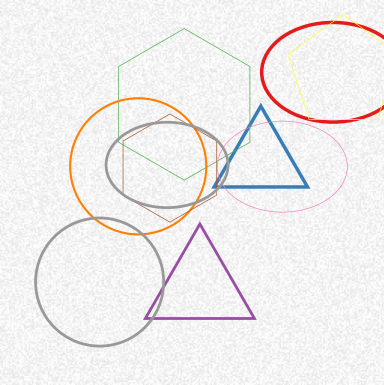[{"shape": "oval", "thickness": 2.5, "radius": 0.92, "center": [0.865, 0.812]}, {"shape": "triangle", "thickness": 2.5, "radius": 0.7, "center": [0.677, 0.584]}, {"shape": "hexagon", "thickness": 0.5, "radius": 0.98, "center": [0.479, 0.729]}, {"shape": "triangle", "thickness": 2, "radius": 0.82, "center": [0.519, 0.255]}, {"shape": "circle", "thickness": 1.5, "radius": 0.88, "center": [0.359, 0.568]}, {"shape": "pentagon", "thickness": 0.5, "radius": 0.76, "center": [0.892, 0.812]}, {"shape": "hexagon", "thickness": 0.5, "radius": 0.7, "center": [0.441, 0.563]}, {"shape": "oval", "thickness": 0.5, "radius": 0.84, "center": [0.733, 0.567]}, {"shape": "oval", "thickness": 2, "radius": 0.79, "center": [0.434, 0.572]}, {"shape": "circle", "thickness": 2, "radius": 0.83, "center": [0.259, 0.267]}]